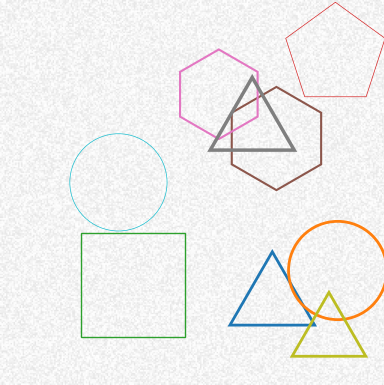[{"shape": "triangle", "thickness": 2, "radius": 0.64, "center": [0.707, 0.219]}, {"shape": "circle", "thickness": 2, "radius": 0.64, "center": [0.877, 0.297]}, {"shape": "square", "thickness": 1, "radius": 0.68, "center": [0.345, 0.26]}, {"shape": "pentagon", "thickness": 0.5, "radius": 0.68, "center": [0.871, 0.858]}, {"shape": "hexagon", "thickness": 1.5, "radius": 0.67, "center": [0.718, 0.64]}, {"shape": "hexagon", "thickness": 1.5, "radius": 0.58, "center": [0.568, 0.755]}, {"shape": "triangle", "thickness": 2.5, "radius": 0.63, "center": [0.655, 0.673]}, {"shape": "triangle", "thickness": 2, "radius": 0.55, "center": [0.854, 0.13]}, {"shape": "circle", "thickness": 0.5, "radius": 0.63, "center": [0.308, 0.526]}]